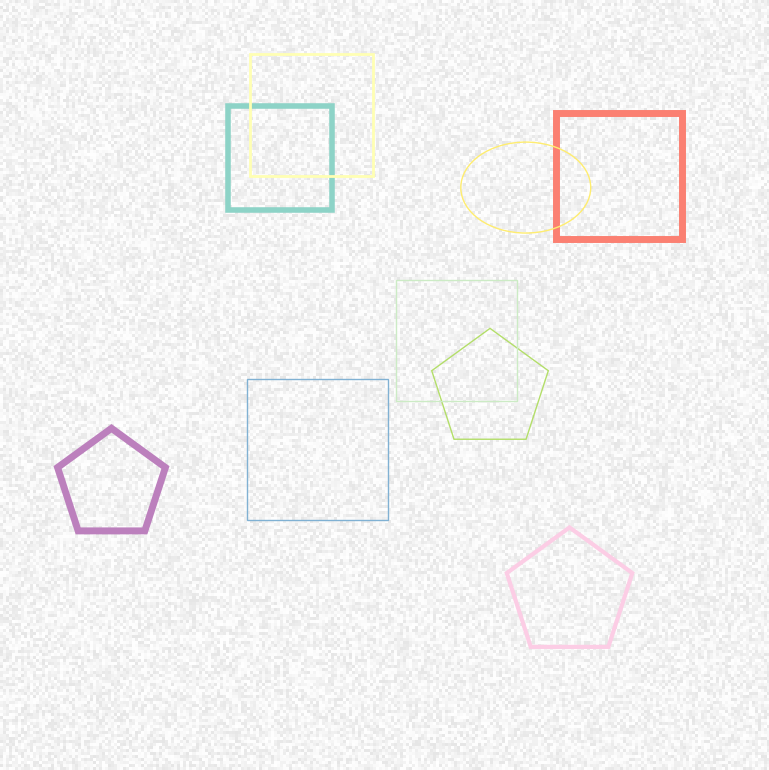[{"shape": "square", "thickness": 2, "radius": 0.34, "center": [0.363, 0.795]}, {"shape": "square", "thickness": 1, "radius": 0.4, "center": [0.404, 0.851]}, {"shape": "square", "thickness": 2.5, "radius": 0.41, "center": [0.804, 0.771]}, {"shape": "square", "thickness": 0.5, "radius": 0.46, "center": [0.412, 0.416]}, {"shape": "pentagon", "thickness": 0.5, "radius": 0.4, "center": [0.636, 0.494]}, {"shape": "pentagon", "thickness": 1.5, "radius": 0.43, "center": [0.74, 0.229]}, {"shape": "pentagon", "thickness": 2.5, "radius": 0.37, "center": [0.145, 0.37]}, {"shape": "square", "thickness": 0.5, "radius": 0.39, "center": [0.592, 0.558]}, {"shape": "oval", "thickness": 0.5, "radius": 0.42, "center": [0.683, 0.756]}]